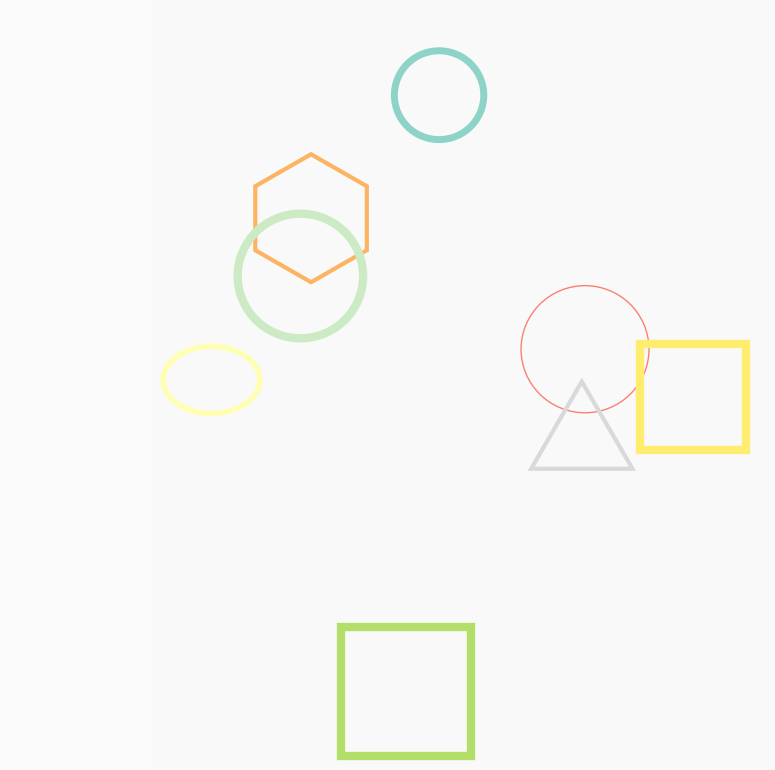[{"shape": "circle", "thickness": 2.5, "radius": 0.29, "center": [0.567, 0.876]}, {"shape": "oval", "thickness": 2, "radius": 0.31, "center": [0.273, 0.507]}, {"shape": "circle", "thickness": 0.5, "radius": 0.41, "center": [0.755, 0.546]}, {"shape": "hexagon", "thickness": 1.5, "radius": 0.42, "center": [0.401, 0.717]}, {"shape": "square", "thickness": 3, "radius": 0.42, "center": [0.524, 0.102]}, {"shape": "triangle", "thickness": 1.5, "radius": 0.38, "center": [0.751, 0.429]}, {"shape": "circle", "thickness": 3, "radius": 0.4, "center": [0.388, 0.642]}, {"shape": "square", "thickness": 3, "radius": 0.34, "center": [0.894, 0.484]}]